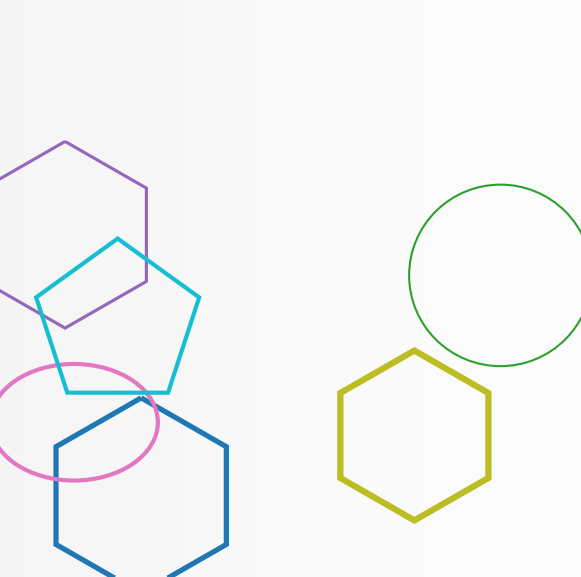[{"shape": "hexagon", "thickness": 2.5, "radius": 0.85, "center": [0.243, 0.141]}, {"shape": "circle", "thickness": 1, "radius": 0.79, "center": [0.861, 0.522]}, {"shape": "hexagon", "thickness": 1.5, "radius": 0.81, "center": [0.112, 0.593]}, {"shape": "oval", "thickness": 2, "radius": 0.72, "center": [0.127, 0.268]}, {"shape": "hexagon", "thickness": 3, "radius": 0.74, "center": [0.713, 0.245]}, {"shape": "pentagon", "thickness": 2, "radius": 0.74, "center": [0.202, 0.439]}]